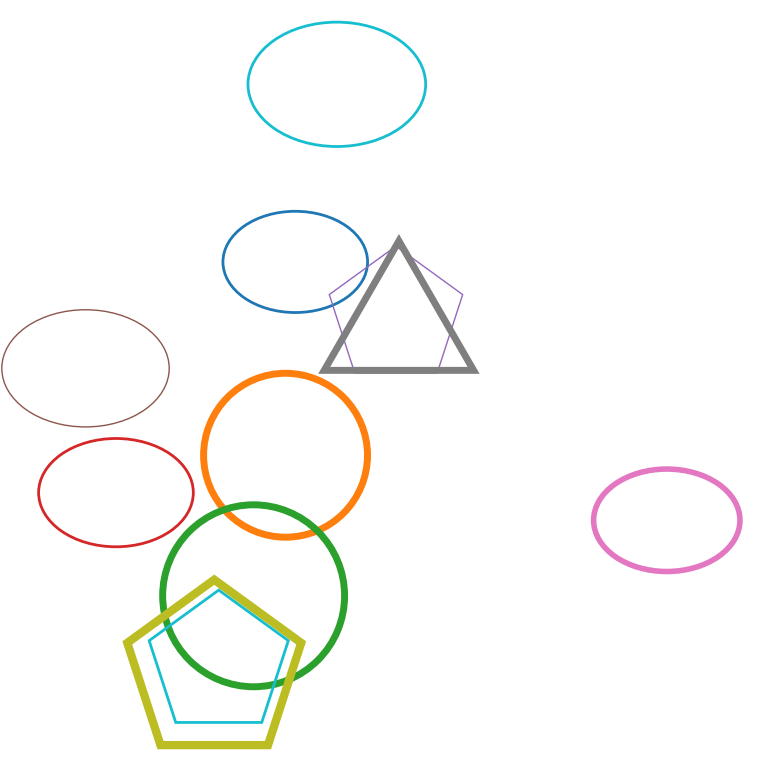[{"shape": "oval", "thickness": 1, "radius": 0.47, "center": [0.383, 0.66]}, {"shape": "circle", "thickness": 2.5, "radius": 0.53, "center": [0.371, 0.409]}, {"shape": "circle", "thickness": 2.5, "radius": 0.59, "center": [0.329, 0.226]}, {"shape": "oval", "thickness": 1, "radius": 0.5, "center": [0.151, 0.36]}, {"shape": "pentagon", "thickness": 0.5, "radius": 0.46, "center": [0.514, 0.589]}, {"shape": "oval", "thickness": 0.5, "radius": 0.54, "center": [0.111, 0.522]}, {"shape": "oval", "thickness": 2, "radius": 0.48, "center": [0.866, 0.324]}, {"shape": "triangle", "thickness": 2.5, "radius": 0.56, "center": [0.518, 0.575]}, {"shape": "pentagon", "thickness": 3, "radius": 0.59, "center": [0.278, 0.128]}, {"shape": "oval", "thickness": 1, "radius": 0.58, "center": [0.437, 0.89]}, {"shape": "pentagon", "thickness": 1, "radius": 0.48, "center": [0.284, 0.139]}]